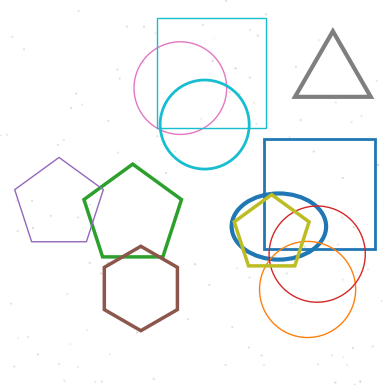[{"shape": "square", "thickness": 2, "radius": 0.72, "center": [0.83, 0.496]}, {"shape": "oval", "thickness": 3, "radius": 0.61, "center": [0.724, 0.412]}, {"shape": "circle", "thickness": 1, "radius": 0.62, "center": [0.799, 0.248]}, {"shape": "pentagon", "thickness": 2.5, "radius": 0.67, "center": [0.345, 0.44]}, {"shape": "circle", "thickness": 1, "radius": 0.62, "center": [0.824, 0.34]}, {"shape": "pentagon", "thickness": 1, "radius": 0.61, "center": [0.153, 0.47]}, {"shape": "hexagon", "thickness": 2.5, "radius": 0.55, "center": [0.366, 0.251]}, {"shape": "circle", "thickness": 1, "radius": 0.6, "center": [0.468, 0.771]}, {"shape": "triangle", "thickness": 3, "radius": 0.57, "center": [0.865, 0.805]}, {"shape": "pentagon", "thickness": 2.5, "radius": 0.51, "center": [0.706, 0.392]}, {"shape": "square", "thickness": 1, "radius": 0.71, "center": [0.549, 0.81]}, {"shape": "circle", "thickness": 2, "radius": 0.58, "center": [0.532, 0.677]}]